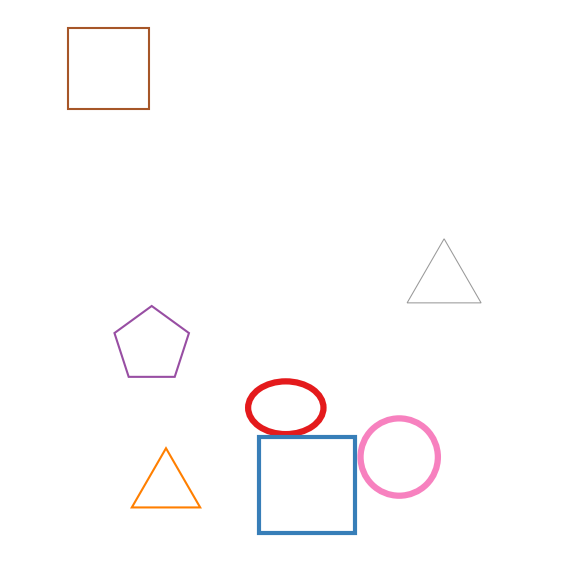[{"shape": "oval", "thickness": 3, "radius": 0.33, "center": [0.495, 0.293]}, {"shape": "square", "thickness": 2, "radius": 0.42, "center": [0.532, 0.16]}, {"shape": "pentagon", "thickness": 1, "radius": 0.34, "center": [0.263, 0.401]}, {"shape": "triangle", "thickness": 1, "radius": 0.34, "center": [0.287, 0.155]}, {"shape": "square", "thickness": 1, "radius": 0.35, "center": [0.188, 0.88]}, {"shape": "circle", "thickness": 3, "radius": 0.33, "center": [0.691, 0.208]}, {"shape": "triangle", "thickness": 0.5, "radius": 0.37, "center": [0.769, 0.512]}]